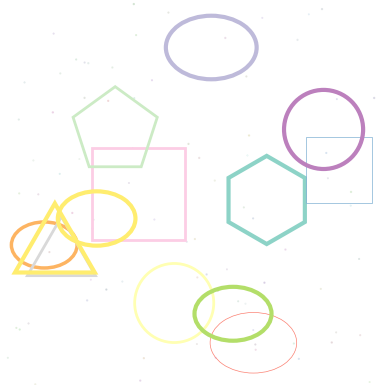[{"shape": "hexagon", "thickness": 3, "radius": 0.57, "center": [0.693, 0.481]}, {"shape": "circle", "thickness": 2, "radius": 0.51, "center": [0.452, 0.213]}, {"shape": "oval", "thickness": 3, "radius": 0.59, "center": [0.549, 0.877]}, {"shape": "oval", "thickness": 0.5, "radius": 0.56, "center": [0.658, 0.11]}, {"shape": "square", "thickness": 0.5, "radius": 0.43, "center": [0.88, 0.557]}, {"shape": "oval", "thickness": 2.5, "radius": 0.43, "center": [0.115, 0.364]}, {"shape": "oval", "thickness": 3, "radius": 0.5, "center": [0.605, 0.185]}, {"shape": "square", "thickness": 2, "radius": 0.6, "center": [0.36, 0.495]}, {"shape": "triangle", "thickness": 2, "radius": 0.51, "center": [0.16, 0.335]}, {"shape": "circle", "thickness": 3, "radius": 0.51, "center": [0.84, 0.664]}, {"shape": "pentagon", "thickness": 2, "radius": 0.57, "center": [0.299, 0.66]}, {"shape": "oval", "thickness": 3, "radius": 0.5, "center": [0.251, 0.432]}, {"shape": "triangle", "thickness": 3, "radius": 0.6, "center": [0.143, 0.352]}]